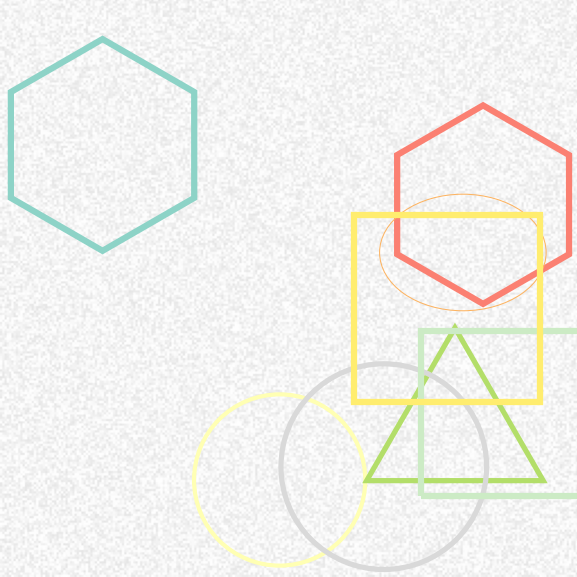[{"shape": "hexagon", "thickness": 3, "radius": 0.92, "center": [0.178, 0.748]}, {"shape": "circle", "thickness": 2, "radius": 0.74, "center": [0.484, 0.168]}, {"shape": "hexagon", "thickness": 3, "radius": 0.86, "center": [0.837, 0.645]}, {"shape": "oval", "thickness": 0.5, "radius": 0.72, "center": [0.801, 0.562]}, {"shape": "triangle", "thickness": 2.5, "radius": 0.88, "center": [0.788, 0.255]}, {"shape": "circle", "thickness": 2.5, "radius": 0.89, "center": [0.665, 0.191]}, {"shape": "square", "thickness": 3, "radius": 0.71, "center": [0.873, 0.283]}, {"shape": "square", "thickness": 3, "radius": 0.81, "center": [0.774, 0.465]}]